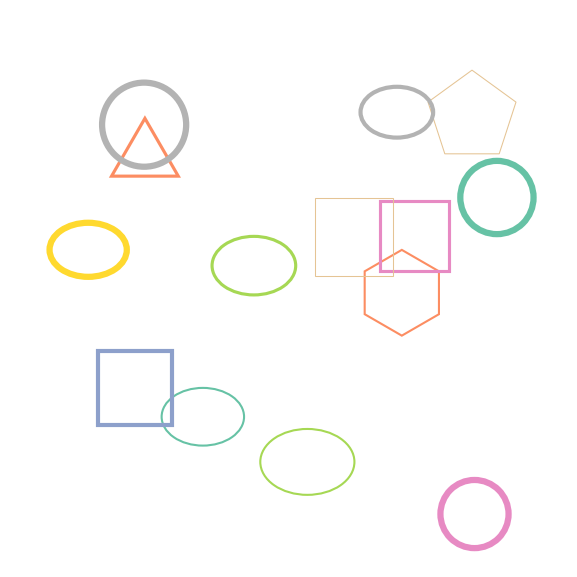[{"shape": "circle", "thickness": 3, "radius": 0.32, "center": [0.86, 0.657]}, {"shape": "oval", "thickness": 1, "radius": 0.36, "center": [0.351, 0.277]}, {"shape": "triangle", "thickness": 1.5, "radius": 0.33, "center": [0.251, 0.727]}, {"shape": "hexagon", "thickness": 1, "radius": 0.37, "center": [0.696, 0.492]}, {"shape": "square", "thickness": 2, "radius": 0.32, "center": [0.233, 0.328]}, {"shape": "square", "thickness": 1.5, "radius": 0.3, "center": [0.718, 0.591]}, {"shape": "circle", "thickness": 3, "radius": 0.29, "center": [0.822, 0.109]}, {"shape": "oval", "thickness": 1, "radius": 0.41, "center": [0.532, 0.199]}, {"shape": "oval", "thickness": 1.5, "radius": 0.36, "center": [0.44, 0.539]}, {"shape": "oval", "thickness": 3, "radius": 0.33, "center": [0.153, 0.567]}, {"shape": "square", "thickness": 0.5, "radius": 0.34, "center": [0.613, 0.589]}, {"shape": "pentagon", "thickness": 0.5, "radius": 0.4, "center": [0.817, 0.798]}, {"shape": "oval", "thickness": 2, "radius": 0.31, "center": [0.687, 0.805]}, {"shape": "circle", "thickness": 3, "radius": 0.36, "center": [0.25, 0.783]}]